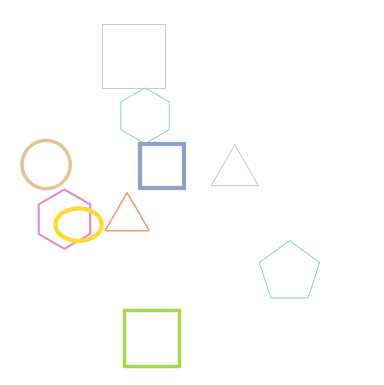[{"shape": "pentagon", "thickness": 0.5, "radius": 0.41, "center": [0.752, 0.293]}, {"shape": "hexagon", "thickness": 0.5, "radius": 0.36, "center": [0.377, 0.699]}, {"shape": "triangle", "thickness": 1, "radius": 0.33, "center": [0.33, 0.434]}, {"shape": "square", "thickness": 3, "radius": 0.29, "center": [0.421, 0.57]}, {"shape": "hexagon", "thickness": 1.5, "radius": 0.39, "center": [0.167, 0.431]}, {"shape": "square", "thickness": 2.5, "radius": 0.36, "center": [0.393, 0.122]}, {"shape": "oval", "thickness": 3, "radius": 0.3, "center": [0.204, 0.416]}, {"shape": "circle", "thickness": 2.5, "radius": 0.31, "center": [0.12, 0.573]}, {"shape": "square", "thickness": 0.5, "radius": 0.41, "center": [0.347, 0.855]}, {"shape": "triangle", "thickness": 0.5, "radius": 0.35, "center": [0.61, 0.553]}]